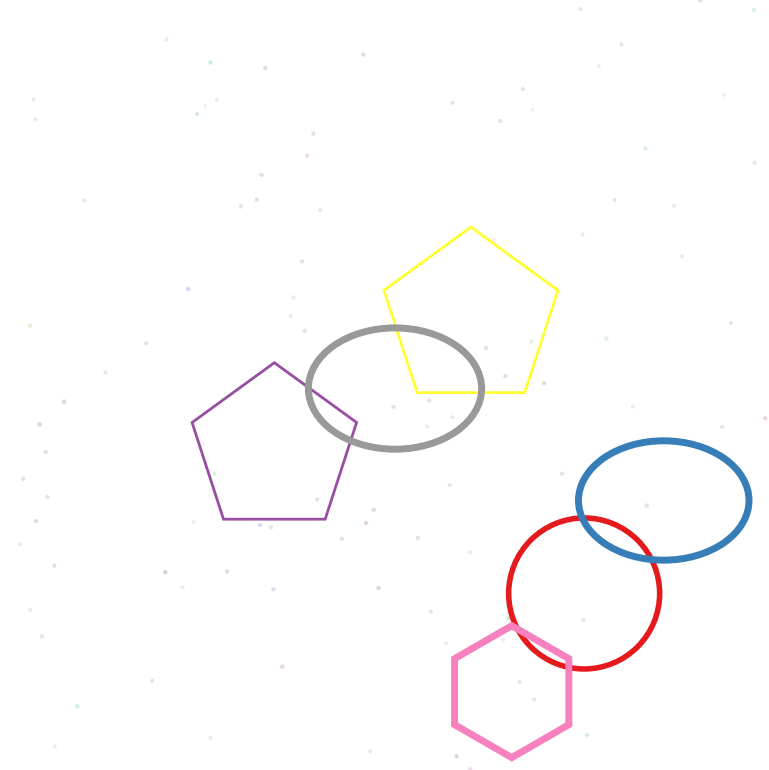[{"shape": "circle", "thickness": 2, "radius": 0.49, "center": [0.759, 0.229]}, {"shape": "oval", "thickness": 2.5, "radius": 0.55, "center": [0.862, 0.35]}, {"shape": "pentagon", "thickness": 1, "radius": 0.56, "center": [0.356, 0.417]}, {"shape": "pentagon", "thickness": 1, "radius": 0.59, "center": [0.612, 0.586]}, {"shape": "hexagon", "thickness": 2.5, "radius": 0.43, "center": [0.665, 0.102]}, {"shape": "oval", "thickness": 2.5, "radius": 0.56, "center": [0.513, 0.495]}]